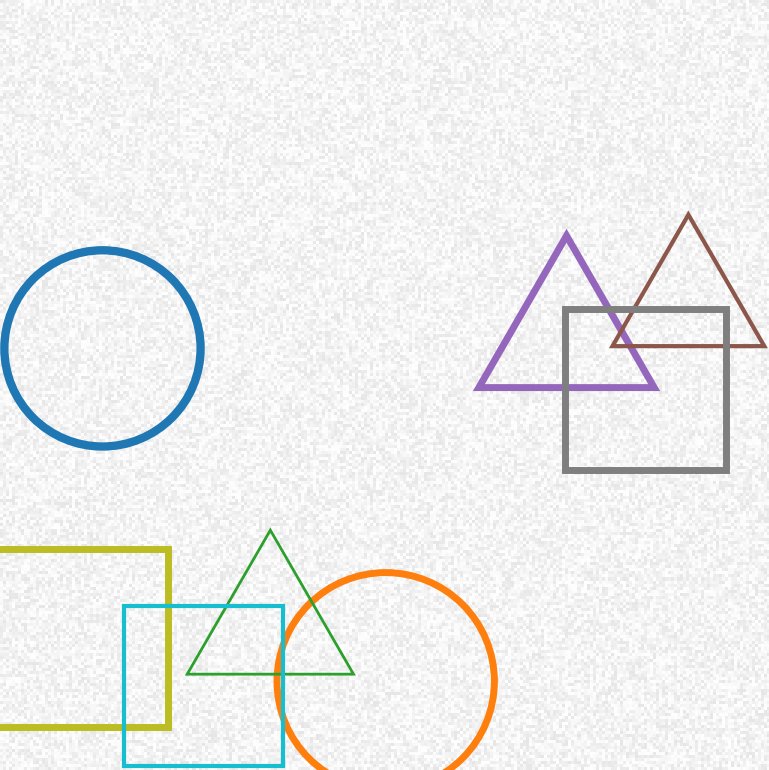[{"shape": "circle", "thickness": 3, "radius": 0.64, "center": [0.133, 0.548]}, {"shape": "circle", "thickness": 2.5, "radius": 0.71, "center": [0.501, 0.115]}, {"shape": "triangle", "thickness": 1, "radius": 0.62, "center": [0.351, 0.187]}, {"shape": "triangle", "thickness": 2.5, "radius": 0.66, "center": [0.736, 0.562]}, {"shape": "triangle", "thickness": 1.5, "radius": 0.57, "center": [0.894, 0.607]}, {"shape": "square", "thickness": 2.5, "radius": 0.52, "center": [0.839, 0.494]}, {"shape": "square", "thickness": 2.5, "radius": 0.58, "center": [0.102, 0.172]}, {"shape": "square", "thickness": 1.5, "radius": 0.52, "center": [0.264, 0.109]}]